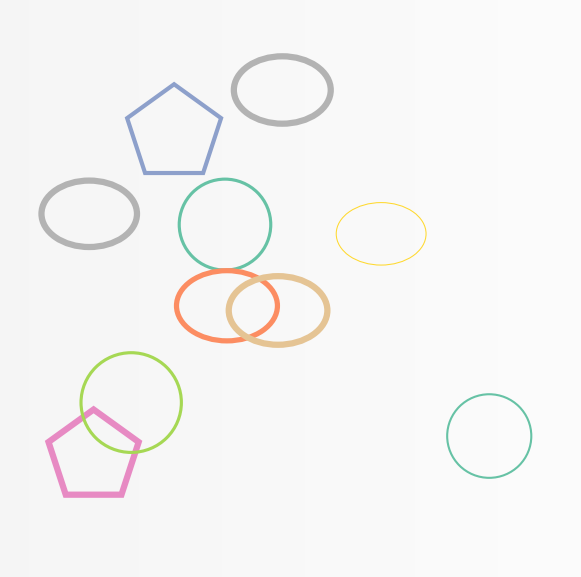[{"shape": "circle", "thickness": 1.5, "radius": 0.39, "center": [0.387, 0.61]}, {"shape": "circle", "thickness": 1, "radius": 0.36, "center": [0.842, 0.244]}, {"shape": "oval", "thickness": 2.5, "radius": 0.43, "center": [0.39, 0.47]}, {"shape": "pentagon", "thickness": 2, "radius": 0.42, "center": [0.3, 0.768]}, {"shape": "pentagon", "thickness": 3, "radius": 0.41, "center": [0.161, 0.209]}, {"shape": "circle", "thickness": 1.5, "radius": 0.43, "center": [0.226, 0.302]}, {"shape": "oval", "thickness": 0.5, "radius": 0.39, "center": [0.656, 0.594]}, {"shape": "oval", "thickness": 3, "radius": 0.42, "center": [0.478, 0.462]}, {"shape": "oval", "thickness": 3, "radius": 0.42, "center": [0.486, 0.843]}, {"shape": "oval", "thickness": 3, "radius": 0.41, "center": [0.154, 0.629]}]